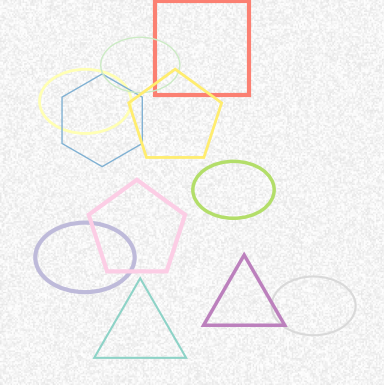[{"shape": "triangle", "thickness": 1.5, "radius": 0.69, "center": [0.364, 0.139]}, {"shape": "oval", "thickness": 2, "radius": 0.6, "center": [0.222, 0.737]}, {"shape": "oval", "thickness": 3, "radius": 0.65, "center": [0.221, 0.331]}, {"shape": "square", "thickness": 3, "radius": 0.61, "center": [0.524, 0.875]}, {"shape": "hexagon", "thickness": 1, "radius": 0.6, "center": [0.265, 0.688]}, {"shape": "oval", "thickness": 2.5, "radius": 0.53, "center": [0.606, 0.507]}, {"shape": "pentagon", "thickness": 3, "radius": 0.66, "center": [0.356, 0.402]}, {"shape": "oval", "thickness": 1.5, "radius": 0.55, "center": [0.815, 0.206]}, {"shape": "triangle", "thickness": 2.5, "radius": 0.61, "center": [0.634, 0.216]}, {"shape": "oval", "thickness": 1, "radius": 0.51, "center": [0.364, 0.831]}, {"shape": "pentagon", "thickness": 2, "radius": 0.63, "center": [0.455, 0.694]}]